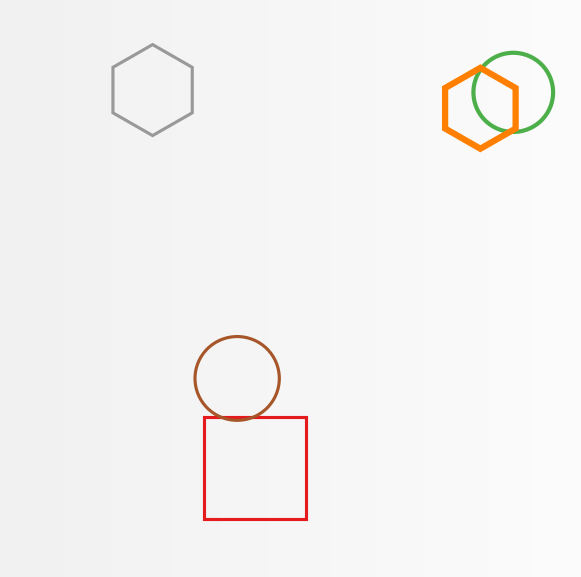[{"shape": "square", "thickness": 1.5, "radius": 0.44, "center": [0.439, 0.189]}, {"shape": "circle", "thickness": 2, "radius": 0.34, "center": [0.883, 0.839]}, {"shape": "hexagon", "thickness": 3, "radius": 0.35, "center": [0.826, 0.812]}, {"shape": "circle", "thickness": 1.5, "radius": 0.36, "center": [0.408, 0.344]}, {"shape": "hexagon", "thickness": 1.5, "radius": 0.39, "center": [0.263, 0.843]}]